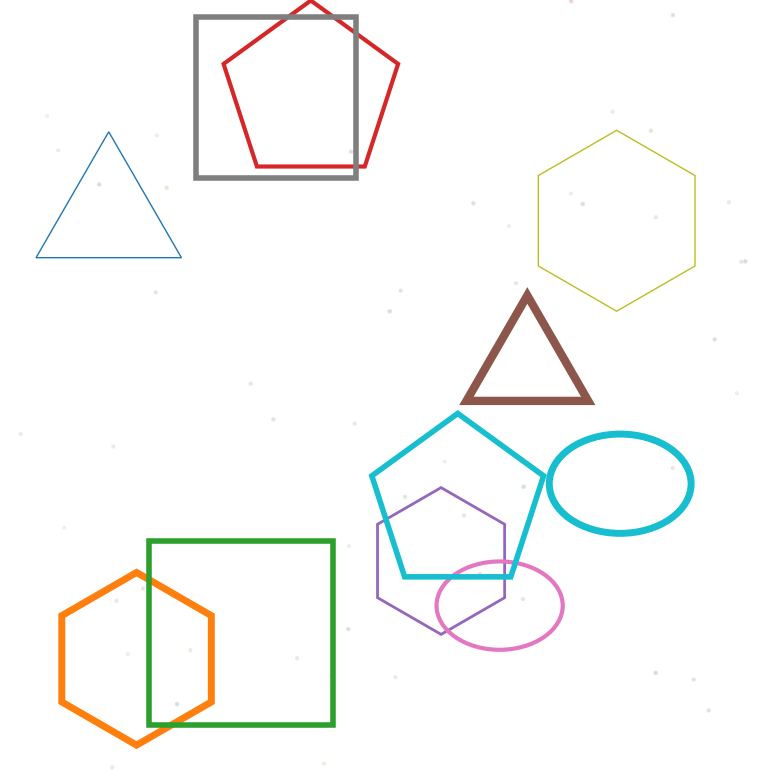[{"shape": "triangle", "thickness": 0.5, "radius": 0.55, "center": [0.141, 0.72]}, {"shape": "hexagon", "thickness": 2.5, "radius": 0.56, "center": [0.177, 0.144]}, {"shape": "square", "thickness": 2, "radius": 0.6, "center": [0.313, 0.177]}, {"shape": "pentagon", "thickness": 1.5, "radius": 0.6, "center": [0.404, 0.88]}, {"shape": "hexagon", "thickness": 1, "radius": 0.48, "center": [0.573, 0.271]}, {"shape": "triangle", "thickness": 3, "radius": 0.46, "center": [0.685, 0.525]}, {"shape": "oval", "thickness": 1.5, "radius": 0.41, "center": [0.649, 0.213]}, {"shape": "square", "thickness": 2, "radius": 0.52, "center": [0.359, 0.873]}, {"shape": "hexagon", "thickness": 0.5, "radius": 0.59, "center": [0.801, 0.713]}, {"shape": "oval", "thickness": 2.5, "radius": 0.46, "center": [0.805, 0.372]}, {"shape": "pentagon", "thickness": 2, "radius": 0.59, "center": [0.594, 0.346]}]